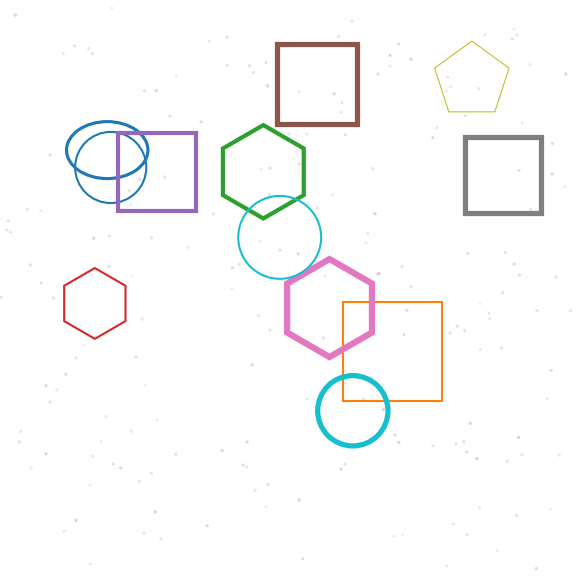[{"shape": "oval", "thickness": 1.5, "radius": 0.35, "center": [0.186, 0.739]}, {"shape": "circle", "thickness": 1, "radius": 0.31, "center": [0.192, 0.709]}, {"shape": "square", "thickness": 1, "radius": 0.43, "center": [0.68, 0.391]}, {"shape": "hexagon", "thickness": 2, "radius": 0.4, "center": [0.456, 0.702]}, {"shape": "hexagon", "thickness": 1, "radius": 0.31, "center": [0.164, 0.474]}, {"shape": "square", "thickness": 2, "radius": 0.34, "center": [0.272, 0.702]}, {"shape": "square", "thickness": 2.5, "radius": 0.35, "center": [0.549, 0.854]}, {"shape": "hexagon", "thickness": 3, "radius": 0.42, "center": [0.571, 0.466]}, {"shape": "square", "thickness": 2.5, "radius": 0.33, "center": [0.871, 0.696]}, {"shape": "pentagon", "thickness": 0.5, "radius": 0.34, "center": [0.817, 0.86]}, {"shape": "circle", "thickness": 2.5, "radius": 0.3, "center": [0.611, 0.288]}, {"shape": "circle", "thickness": 1, "radius": 0.36, "center": [0.484, 0.588]}]